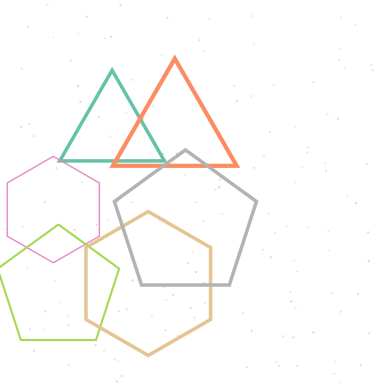[{"shape": "triangle", "thickness": 2.5, "radius": 0.79, "center": [0.291, 0.661]}, {"shape": "triangle", "thickness": 3, "radius": 0.93, "center": [0.454, 0.662]}, {"shape": "hexagon", "thickness": 1, "radius": 0.69, "center": [0.138, 0.456]}, {"shape": "pentagon", "thickness": 1.5, "radius": 0.83, "center": [0.152, 0.251]}, {"shape": "hexagon", "thickness": 2.5, "radius": 0.93, "center": [0.385, 0.264]}, {"shape": "pentagon", "thickness": 2.5, "radius": 0.97, "center": [0.482, 0.417]}]